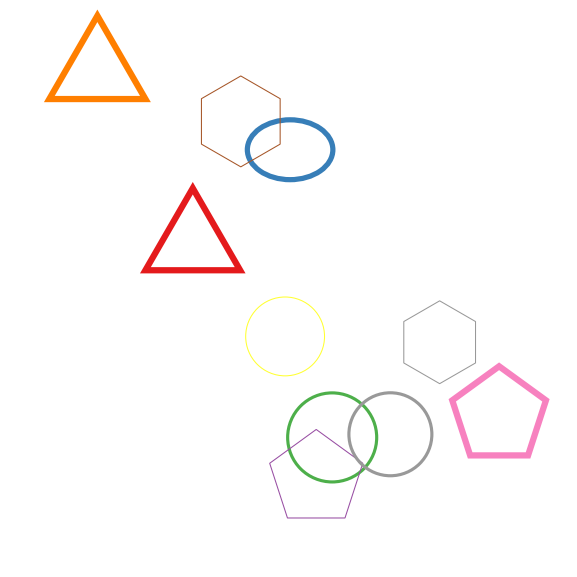[{"shape": "triangle", "thickness": 3, "radius": 0.47, "center": [0.334, 0.579]}, {"shape": "oval", "thickness": 2.5, "radius": 0.37, "center": [0.502, 0.74]}, {"shape": "circle", "thickness": 1.5, "radius": 0.39, "center": [0.575, 0.242]}, {"shape": "pentagon", "thickness": 0.5, "radius": 0.42, "center": [0.548, 0.171]}, {"shape": "triangle", "thickness": 3, "radius": 0.48, "center": [0.169, 0.876]}, {"shape": "circle", "thickness": 0.5, "radius": 0.34, "center": [0.494, 0.417]}, {"shape": "hexagon", "thickness": 0.5, "radius": 0.39, "center": [0.417, 0.789]}, {"shape": "pentagon", "thickness": 3, "radius": 0.43, "center": [0.864, 0.28]}, {"shape": "hexagon", "thickness": 0.5, "radius": 0.36, "center": [0.761, 0.406]}, {"shape": "circle", "thickness": 1.5, "radius": 0.36, "center": [0.676, 0.247]}]